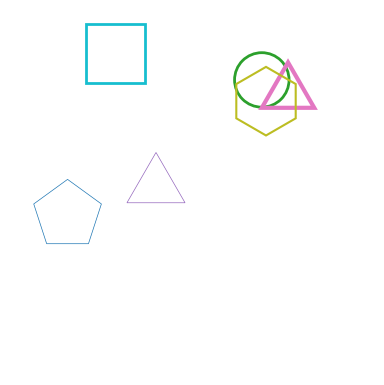[{"shape": "pentagon", "thickness": 0.5, "radius": 0.46, "center": [0.175, 0.442]}, {"shape": "circle", "thickness": 2, "radius": 0.35, "center": [0.68, 0.792]}, {"shape": "triangle", "thickness": 0.5, "radius": 0.44, "center": [0.405, 0.517]}, {"shape": "triangle", "thickness": 3, "radius": 0.39, "center": [0.748, 0.759]}, {"shape": "hexagon", "thickness": 1.5, "radius": 0.45, "center": [0.691, 0.737]}, {"shape": "square", "thickness": 2, "radius": 0.38, "center": [0.301, 0.861]}]